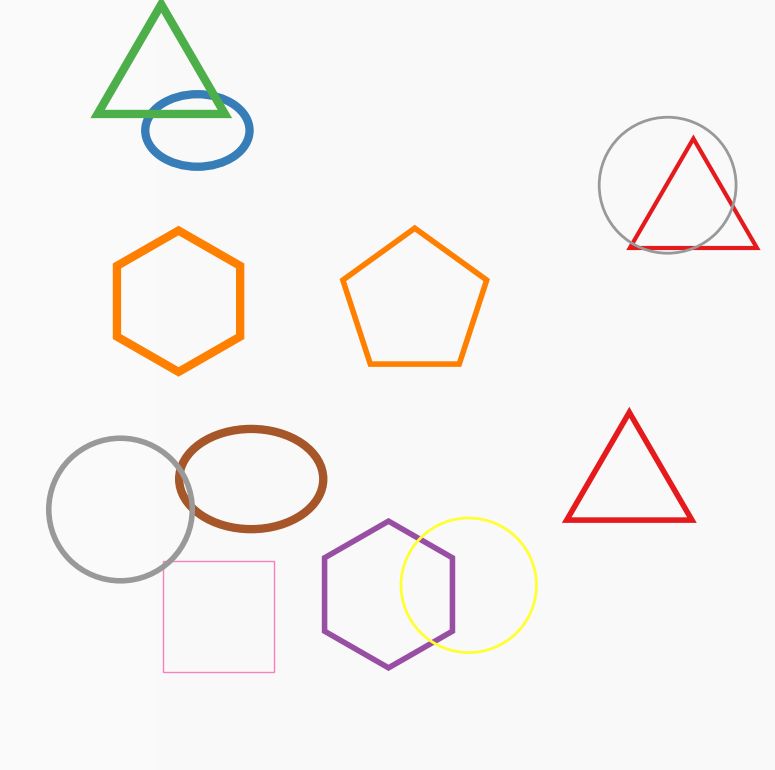[{"shape": "triangle", "thickness": 2, "radius": 0.47, "center": [0.812, 0.371]}, {"shape": "triangle", "thickness": 1.5, "radius": 0.47, "center": [0.895, 0.725]}, {"shape": "oval", "thickness": 3, "radius": 0.34, "center": [0.255, 0.831]}, {"shape": "triangle", "thickness": 3, "radius": 0.47, "center": [0.208, 0.899]}, {"shape": "hexagon", "thickness": 2, "radius": 0.48, "center": [0.501, 0.228]}, {"shape": "hexagon", "thickness": 3, "radius": 0.46, "center": [0.23, 0.609]}, {"shape": "pentagon", "thickness": 2, "radius": 0.49, "center": [0.535, 0.606]}, {"shape": "circle", "thickness": 1, "radius": 0.44, "center": [0.605, 0.24]}, {"shape": "oval", "thickness": 3, "radius": 0.46, "center": [0.324, 0.378]}, {"shape": "square", "thickness": 0.5, "radius": 0.36, "center": [0.282, 0.199]}, {"shape": "circle", "thickness": 1, "radius": 0.44, "center": [0.861, 0.759]}, {"shape": "circle", "thickness": 2, "radius": 0.46, "center": [0.156, 0.338]}]